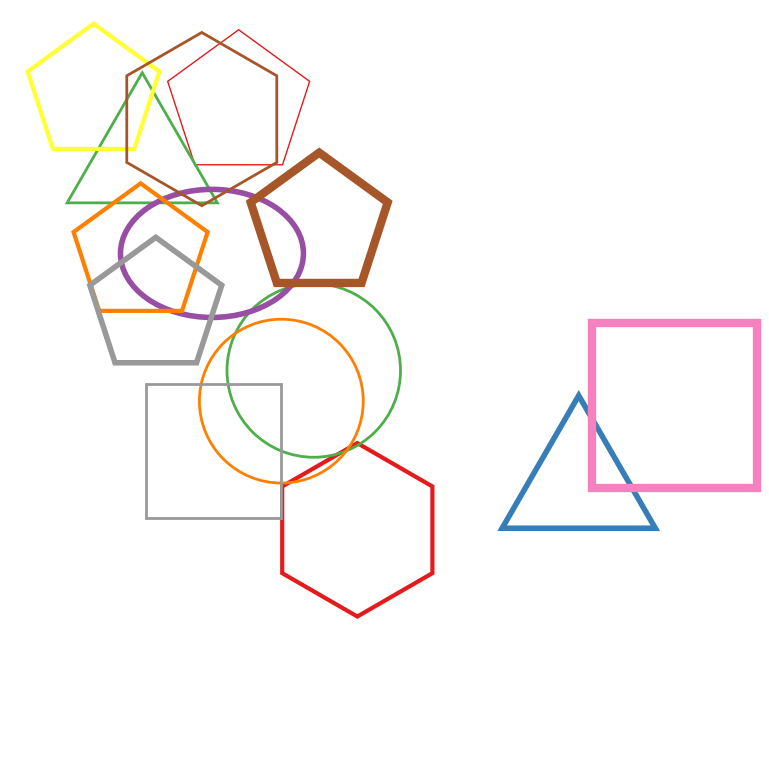[{"shape": "hexagon", "thickness": 1.5, "radius": 0.56, "center": [0.464, 0.312]}, {"shape": "pentagon", "thickness": 0.5, "radius": 0.48, "center": [0.31, 0.864]}, {"shape": "triangle", "thickness": 2, "radius": 0.57, "center": [0.752, 0.371]}, {"shape": "triangle", "thickness": 1, "radius": 0.56, "center": [0.185, 0.793]}, {"shape": "circle", "thickness": 1, "radius": 0.56, "center": [0.407, 0.519]}, {"shape": "oval", "thickness": 2, "radius": 0.59, "center": [0.275, 0.671]}, {"shape": "pentagon", "thickness": 1.5, "radius": 0.46, "center": [0.183, 0.67]}, {"shape": "circle", "thickness": 1, "radius": 0.53, "center": [0.365, 0.479]}, {"shape": "pentagon", "thickness": 1.5, "radius": 0.45, "center": [0.122, 0.879]}, {"shape": "pentagon", "thickness": 3, "radius": 0.47, "center": [0.415, 0.708]}, {"shape": "hexagon", "thickness": 1, "radius": 0.56, "center": [0.262, 0.845]}, {"shape": "square", "thickness": 3, "radius": 0.54, "center": [0.875, 0.473]}, {"shape": "pentagon", "thickness": 2, "radius": 0.45, "center": [0.202, 0.602]}, {"shape": "square", "thickness": 1, "radius": 0.44, "center": [0.277, 0.414]}]